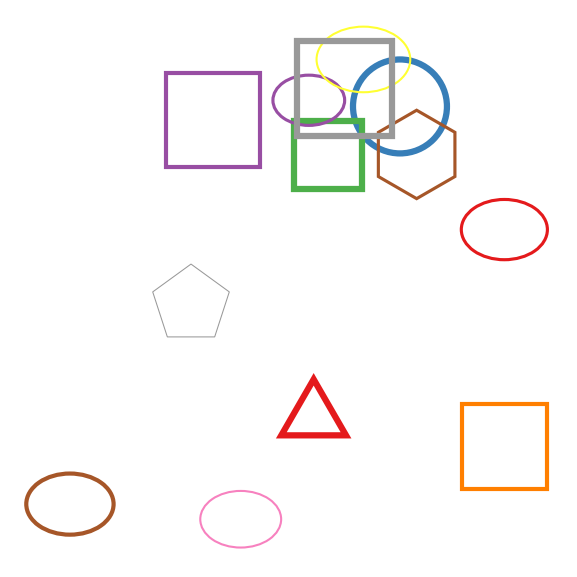[{"shape": "oval", "thickness": 1.5, "radius": 0.37, "center": [0.873, 0.602]}, {"shape": "triangle", "thickness": 3, "radius": 0.32, "center": [0.543, 0.278]}, {"shape": "circle", "thickness": 3, "radius": 0.41, "center": [0.693, 0.815]}, {"shape": "square", "thickness": 3, "radius": 0.29, "center": [0.568, 0.731]}, {"shape": "square", "thickness": 2, "radius": 0.41, "center": [0.369, 0.792]}, {"shape": "oval", "thickness": 1.5, "radius": 0.31, "center": [0.535, 0.825]}, {"shape": "square", "thickness": 2, "radius": 0.37, "center": [0.873, 0.225]}, {"shape": "oval", "thickness": 1, "radius": 0.41, "center": [0.629, 0.896]}, {"shape": "oval", "thickness": 2, "radius": 0.38, "center": [0.121, 0.126]}, {"shape": "hexagon", "thickness": 1.5, "radius": 0.38, "center": [0.721, 0.732]}, {"shape": "oval", "thickness": 1, "radius": 0.35, "center": [0.417, 0.1]}, {"shape": "square", "thickness": 3, "radius": 0.41, "center": [0.597, 0.845]}, {"shape": "pentagon", "thickness": 0.5, "radius": 0.35, "center": [0.331, 0.472]}]